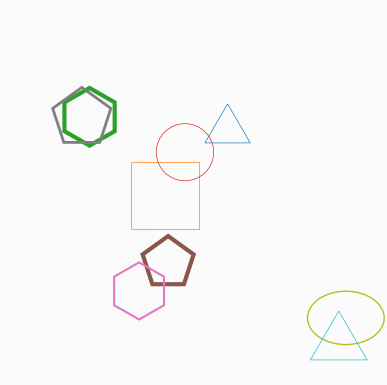[{"shape": "triangle", "thickness": 0.5, "radius": 0.34, "center": [0.587, 0.663]}, {"shape": "square", "thickness": 0.5, "radius": 0.44, "center": [0.426, 0.493]}, {"shape": "hexagon", "thickness": 3, "radius": 0.37, "center": [0.231, 0.697]}, {"shape": "circle", "thickness": 0.5, "radius": 0.37, "center": [0.477, 0.605]}, {"shape": "pentagon", "thickness": 3, "radius": 0.35, "center": [0.434, 0.318]}, {"shape": "hexagon", "thickness": 1.5, "radius": 0.37, "center": [0.359, 0.244]}, {"shape": "pentagon", "thickness": 2, "radius": 0.39, "center": [0.211, 0.694]}, {"shape": "oval", "thickness": 1, "radius": 0.49, "center": [0.893, 0.174]}, {"shape": "triangle", "thickness": 0.5, "radius": 0.42, "center": [0.874, 0.107]}]